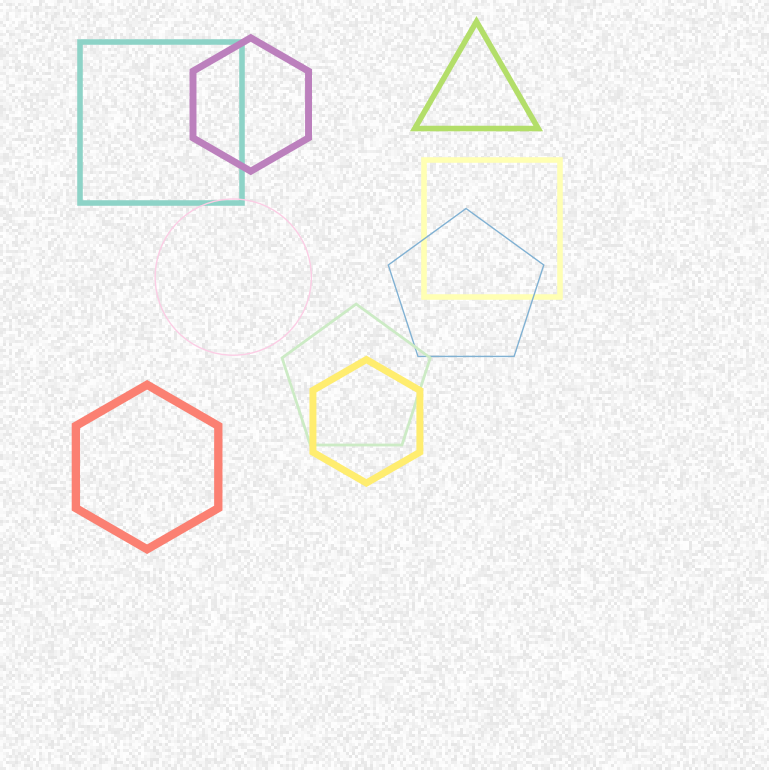[{"shape": "square", "thickness": 2, "radius": 0.52, "center": [0.209, 0.841]}, {"shape": "square", "thickness": 2, "radius": 0.44, "center": [0.639, 0.703]}, {"shape": "hexagon", "thickness": 3, "radius": 0.53, "center": [0.191, 0.394]}, {"shape": "pentagon", "thickness": 0.5, "radius": 0.53, "center": [0.605, 0.623]}, {"shape": "triangle", "thickness": 2, "radius": 0.46, "center": [0.619, 0.879]}, {"shape": "circle", "thickness": 0.5, "radius": 0.51, "center": [0.303, 0.64]}, {"shape": "hexagon", "thickness": 2.5, "radius": 0.43, "center": [0.326, 0.864]}, {"shape": "pentagon", "thickness": 1, "radius": 0.51, "center": [0.463, 0.504]}, {"shape": "hexagon", "thickness": 2.5, "radius": 0.4, "center": [0.476, 0.453]}]